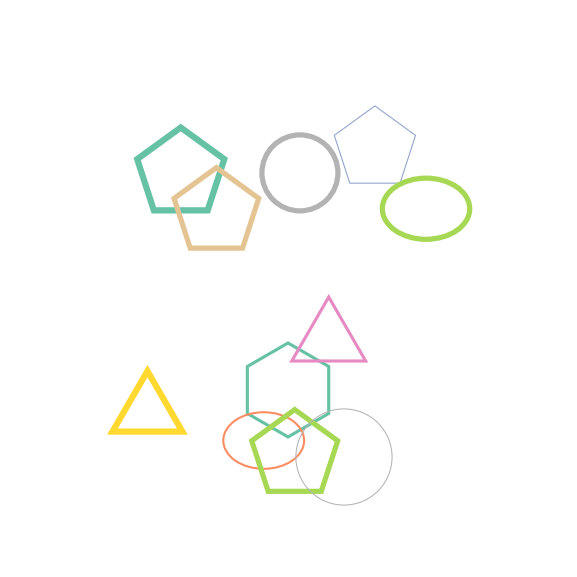[{"shape": "pentagon", "thickness": 3, "radius": 0.4, "center": [0.313, 0.699]}, {"shape": "hexagon", "thickness": 1.5, "radius": 0.41, "center": [0.499, 0.324]}, {"shape": "oval", "thickness": 1, "radius": 0.35, "center": [0.457, 0.236]}, {"shape": "pentagon", "thickness": 0.5, "radius": 0.37, "center": [0.649, 0.742]}, {"shape": "triangle", "thickness": 1.5, "radius": 0.37, "center": [0.569, 0.411]}, {"shape": "pentagon", "thickness": 2.5, "radius": 0.39, "center": [0.51, 0.212]}, {"shape": "oval", "thickness": 2.5, "radius": 0.38, "center": [0.738, 0.638]}, {"shape": "triangle", "thickness": 3, "radius": 0.35, "center": [0.255, 0.287]}, {"shape": "pentagon", "thickness": 2.5, "radius": 0.39, "center": [0.375, 0.632]}, {"shape": "circle", "thickness": 2.5, "radius": 0.33, "center": [0.519, 0.7]}, {"shape": "circle", "thickness": 0.5, "radius": 0.42, "center": [0.596, 0.208]}]